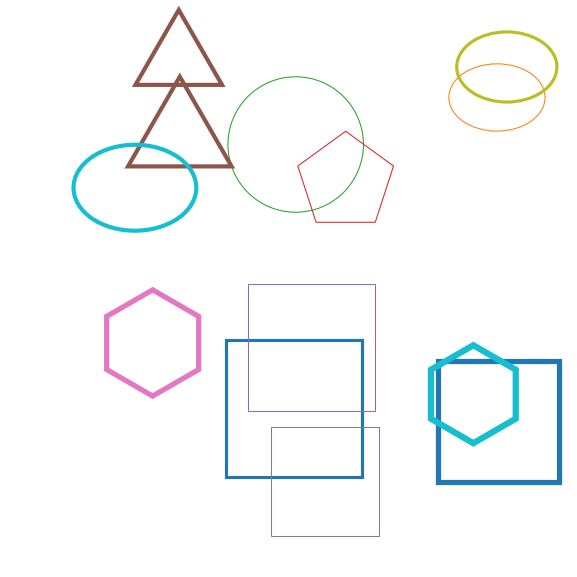[{"shape": "square", "thickness": 1.5, "radius": 0.59, "center": [0.509, 0.292]}, {"shape": "square", "thickness": 2.5, "radius": 0.52, "center": [0.863, 0.269]}, {"shape": "oval", "thickness": 0.5, "radius": 0.42, "center": [0.861, 0.83]}, {"shape": "circle", "thickness": 0.5, "radius": 0.59, "center": [0.512, 0.749]}, {"shape": "pentagon", "thickness": 0.5, "radius": 0.44, "center": [0.599, 0.685]}, {"shape": "square", "thickness": 0.5, "radius": 0.55, "center": [0.539, 0.397]}, {"shape": "triangle", "thickness": 2, "radius": 0.52, "center": [0.311, 0.763]}, {"shape": "triangle", "thickness": 2, "radius": 0.43, "center": [0.31, 0.895]}, {"shape": "hexagon", "thickness": 2.5, "radius": 0.46, "center": [0.264, 0.405]}, {"shape": "square", "thickness": 0.5, "radius": 0.47, "center": [0.563, 0.165]}, {"shape": "oval", "thickness": 1.5, "radius": 0.43, "center": [0.878, 0.883]}, {"shape": "hexagon", "thickness": 3, "radius": 0.42, "center": [0.82, 0.317]}, {"shape": "oval", "thickness": 2, "radius": 0.53, "center": [0.234, 0.674]}]